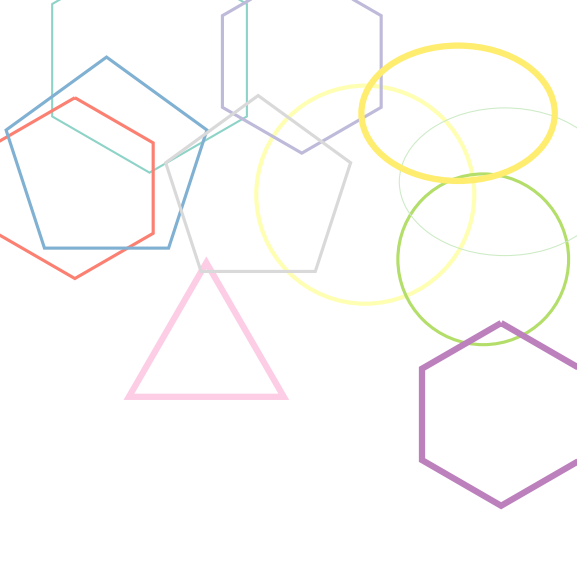[{"shape": "hexagon", "thickness": 1, "radius": 0.97, "center": [0.259, 0.895]}, {"shape": "circle", "thickness": 2, "radius": 0.94, "center": [0.633, 0.662]}, {"shape": "hexagon", "thickness": 1.5, "radius": 0.79, "center": [0.523, 0.893]}, {"shape": "hexagon", "thickness": 1.5, "radius": 0.78, "center": [0.13, 0.673]}, {"shape": "pentagon", "thickness": 1.5, "radius": 0.91, "center": [0.184, 0.717]}, {"shape": "circle", "thickness": 1.5, "radius": 0.74, "center": [0.837, 0.55]}, {"shape": "triangle", "thickness": 3, "radius": 0.77, "center": [0.357, 0.389]}, {"shape": "pentagon", "thickness": 1.5, "radius": 0.84, "center": [0.447, 0.665]}, {"shape": "hexagon", "thickness": 3, "radius": 0.79, "center": [0.868, 0.282]}, {"shape": "oval", "thickness": 0.5, "radius": 0.91, "center": [0.874, 0.684]}, {"shape": "oval", "thickness": 3, "radius": 0.84, "center": [0.793, 0.803]}]